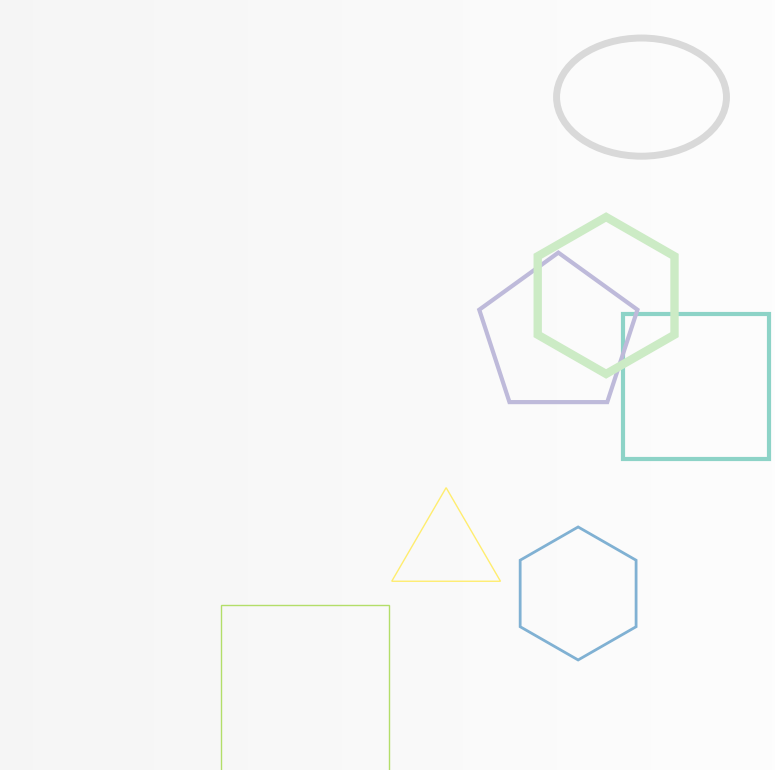[{"shape": "square", "thickness": 1.5, "radius": 0.47, "center": [0.898, 0.498]}, {"shape": "pentagon", "thickness": 1.5, "radius": 0.54, "center": [0.72, 0.565]}, {"shape": "hexagon", "thickness": 1, "radius": 0.43, "center": [0.746, 0.229]}, {"shape": "square", "thickness": 0.5, "radius": 0.54, "center": [0.393, 0.106]}, {"shape": "oval", "thickness": 2.5, "radius": 0.55, "center": [0.828, 0.874]}, {"shape": "hexagon", "thickness": 3, "radius": 0.51, "center": [0.782, 0.616]}, {"shape": "triangle", "thickness": 0.5, "radius": 0.41, "center": [0.576, 0.286]}]